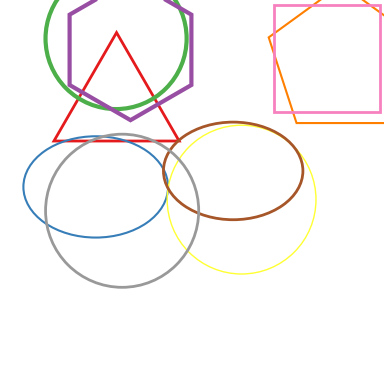[{"shape": "triangle", "thickness": 2, "radius": 0.94, "center": [0.303, 0.728]}, {"shape": "oval", "thickness": 1.5, "radius": 0.94, "center": [0.249, 0.515]}, {"shape": "circle", "thickness": 3, "radius": 0.92, "center": [0.301, 0.9]}, {"shape": "hexagon", "thickness": 3, "radius": 0.91, "center": [0.339, 0.871]}, {"shape": "pentagon", "thickness": 1.5, "radius": 0.99, "center": [0.887, 0.841]}, {"shape": "circle", "thickness": 1, "radius": 0.97, "center": [0.628, 0.482]}, {"shape": "oval", "thickness": 2, "radius": 0.91, "center": [0.606, 0.556]}, {"shape": "square", "thickness": 2, "radius": 0.69, "center": [0.849, 0.847]}, {"shape": "circle", "thickness": 2, "radius": 0.99, "center": [0.317, 0.453]}]